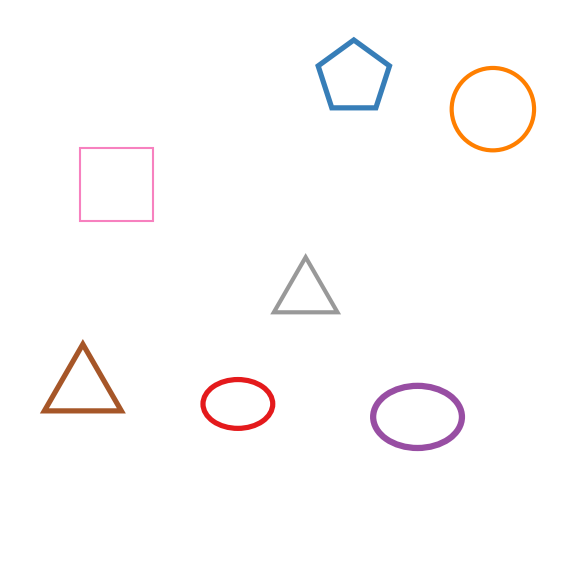[{"shape": "oval", "thickness": 2.5, "radius": 0.3, "center": [0.412, 0.3]}, {"shape": "pentagon", "thickness": 2.5, "radius": 0.32, "center": [0.613, 0.865]}, {"shape": "oval", "thickness": 3, "radius": 0.38, "center": [0.723, 0.277]}, {"shape": "circle", "thickness": 2, "radius": 0.36, "center": [0.853, 0.81]}, {"shape": "triangle", "thickness": 2.5, "radius": 0.38, "center": [0.143, 0.326]}, {"shape": "square", "thickness": 1, "radius": 0.32, "center": [0.201, 0.68]}, {"shape": "triangle", "thickness": 2, "radius": 0.32, "center": [0.529, 0.49]}]